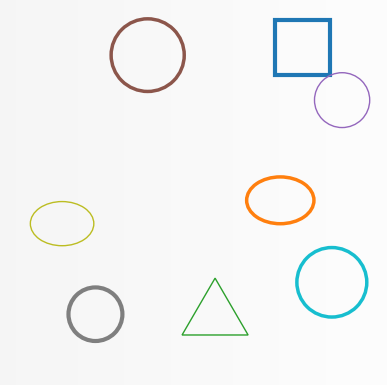[{"shape": "square", "thickness": 3, "radius": 0.35, "center": [0.781, 0.877]}, {"shape": "oval", "thickness": 2.5, "radius": 0.43, "center": [0.723, 0.48]}, {"shape": "triangle", "thickness": 1, "radius": 0.49, "center": [0.555, 0.179]}, {"shape": "circle", "thickness": 1, "radius": 0.36, "center": [0.883, 0.74]}, {"shape": "circle", "thickness": 2.5, "radius": 0.47, "center": [0.381, 0.857]}, {"shape": "circle", "thickness": 3, "radius": 0.35, "center": [0.246, 0.184]}, {"shape": "oval", "thickness": 1, "radius": 0.41, "center": [0.16, 0.419]}, {"shape": "circle", "thickness": 2.5, "radius": 0.45, "center": [0.856, 0.267]}]